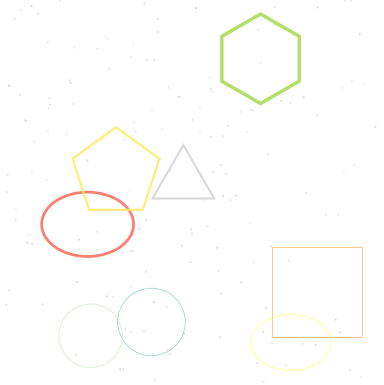[{"shape": "circle", "thickness": 0.5, "radius": 0.44, "center": [0.393, 0.164]}, {"shape": "oval", "thickness": 1, "radius": 0.52, "center": [0.756, 0.111]}, {"shape": "oval", "thickness": 2, "radius": 0.6, "center": [0.228, 0.417]}, {"shape": "square", "thickness": 0.5, "radius": 0.59, "center": [0.823, 0.243]}, {"shape": "hexagon", "thickness": 2.5, "radius": 0.58, "center": [0.677, 0.847]}, {"shape": "triangle", "thickness": 1.5, "radius": 0.46, "center": [0.476, 0.531]}, {"shape": "circle", "thickness": 0.5, "radius": 0.41, "center": [0.235, 0.128]}, {"shape": "pentagon", "thickness": 1.5, "radius": 0.59, "center": [0.301, 0.551]}]